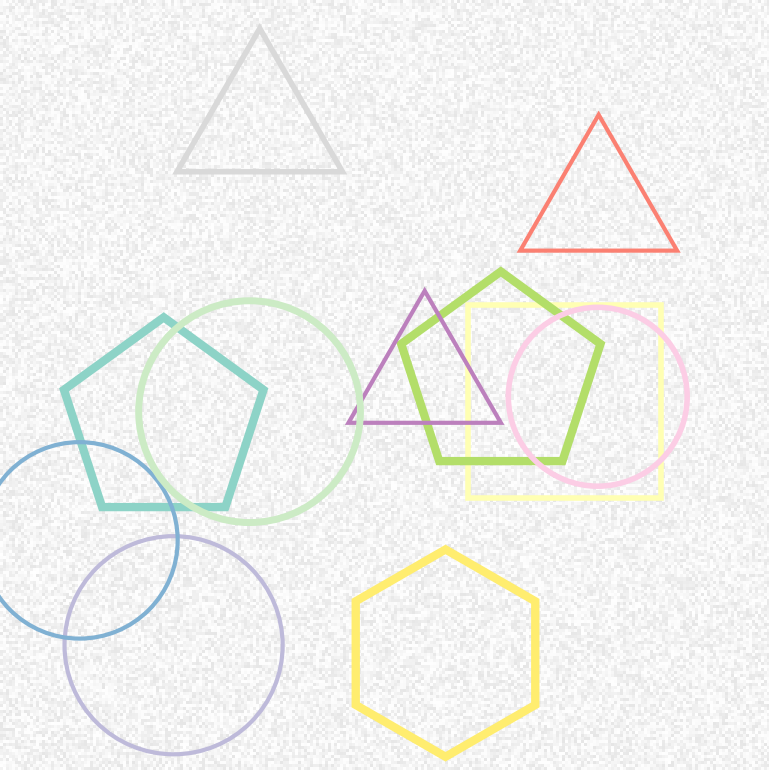[{"shape": "pentagon", "thickness": 3, "radius": 0.68, "center": [0.213, 0.452]}, {"shape": "square", "thickness": 2, "radius": 0.63, "center": [0.733, 0.478]}, {"shape": "circle", "thickness": 1.5, "radius": 0.71, "center": [0.225, 0.162]}, {"shape": "triangle", "thickness": 1.5, "radius": 0.59, "center": [0.777, 0.733]}, {"shape": "circle", "thickness": 1.5, "radius": 0.64, "center": [0.103, 0.298]}, {"shape": "pentagon", "thickness": 3, "radius": 0.68, "center": [0.65, 0.511]}, {"shape": "circle", "thickness": 2, "radius": 0.58, "center": [0.776, 0.485]}, {"shape": "triangle", "thickness": 2, "radius": 0.62, "center": [0.337, 0.839]}, {"shape": "triangle", "thickness": 1.5, "radius": 0.57, "center": [0.552, 0.508]}, {"shape": "circle", "thickness": 2.5, "radius": 0.72, "center": [0.324, 0.465]}, {"shape": "hexagon", "thickness": 3, "radius": 0.67, "center": [0.579, 0.152]}]